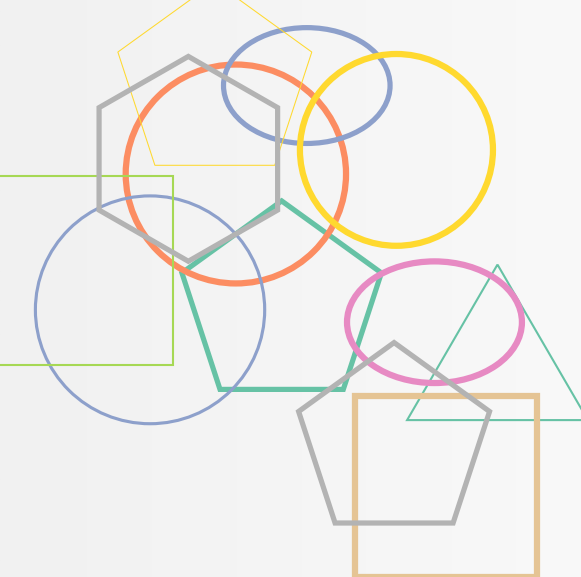[{"shape": "pentagon", "thickness": 2.5, "radius": 0.9, "center": [0.485, 0.471]}, {"shape": "triangle", "thickness": 1, "radius": 0.9, "center": [0.856, 0.361]}, {"shape": "circle", "thickness": 3, "radius": 0.95, "center": [0.406, 0.698]}, {"shape": "oval", "thickness": 2.5, "radius": 0.72, "center": [0.528, 0.851]}, {"shape": "circle", "thickness": 1.5, "radius": 0.99, "center": [0.258, 0.463]}, {"shape": "oval", "thickness": 3, "radius": 0.75, "center": [0.747, 0.441]}, {"shape": "square", "thickness": 1, "radius": 0.82, "center": [0.133, 0.531]}, {"shape": "pentagon", "thickness": 0.5, "radius": 0.88, "center": [0.37, 0.855]}, {"shape": "circle", "thickness": 3, "radius": 0.83, "center": [0.682, 0.74]}, {"shape": "square", "thickness": 3, "radius": 0.78, "center": [0.767, 0.157]}, {"shape": "hexagon", "thickness": 2.5, "radius": 0.89, "center": [0.324, 0.724]}, {"shape": "pentagon", "thickness": 2.5, "radius": 0.86, "center": [0.678, 0.233]}]